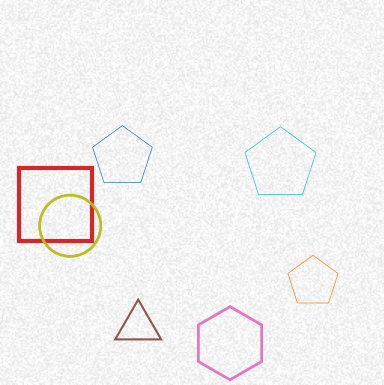[{"shape": "pentagon", "thickness": 0.5, "radius": 0.41, "center": [0.318, 0.592]}, {"shape": "pentagon", "thickness": 0.5, "radius": 0.34, "center": [0.813, 0.268]}, {"shape": "square", "thickness": 3, "radius": 0.47, "center": [0.143, 0.468]}, {"shape": "triangle", "thickness": 1.5, "radius": 0.34, "center": [0.359, 0.153]}, {"shape": "hexagon", "thickness": 2, "radius": 0.47, "center": [0.597, 0.109]}, {"shape": "circle", "thickness": 2, "radius": 0.4, "center": [0.182, 0.414]}, {"shape": "pentagon", "thickness": 0.5, "radius": 0.49, "center": [0.729, 0.574]}]